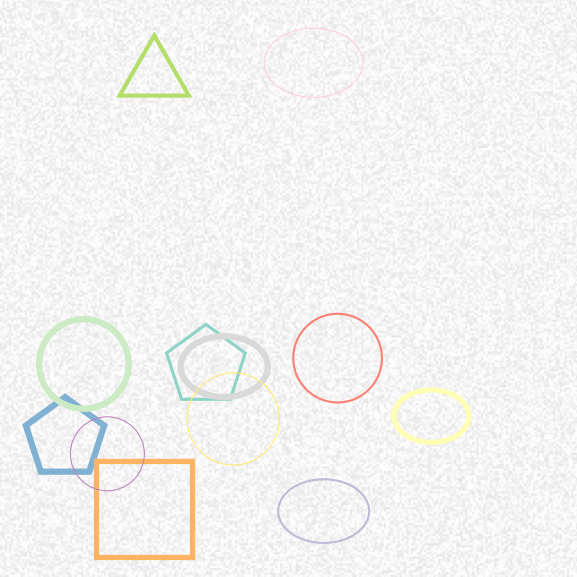[{"shape": "pentagon", "thickness": 1.5, "radius": 0.36, "center": [0.357, 0.366]}, {"shape": "oval", "thickness": 2.5, "radius": 0.32, "center": [0.747, 0.278]}, {"shape": "oval", "thickness": 1, "radius": 0.39, "center": [0.56, 0.114]}, {"shape": "circle", "thickness": 1, "radius": 0.38, "center": [0.585, 0.379]}, {"shape": "pentagon", "thickness": 3, "radius": 0.36, "center": [0.113, 0.24]}, {"shape": "square", "thickness": 2.5, "radius": 0.41, "center": [0.249, 0.117]}, {"shape": "triangle", "thickness": 2, "radius": 0.35, "center": [0.267, 0.868]}, {"shape": "oval", "thickness": 0.5, "radius": 0.43, "center": [0.543, 0.891]}, {"shape": "oval", "thickness": 3, "radius": 0.38, "center": [0.388, 0.364]}, {"shape": "circle", "thickness": 0.5, "radius": 0.32, "center": [0.186, 0.213]}, {"shape": "circle", "thickness": 3, "radius": 0.39, "center": [0.145, 0.369]}, {"shape": "circle", "thickness": 0.5, "radius": 0.4, "center": [0.404, 0.274]}]